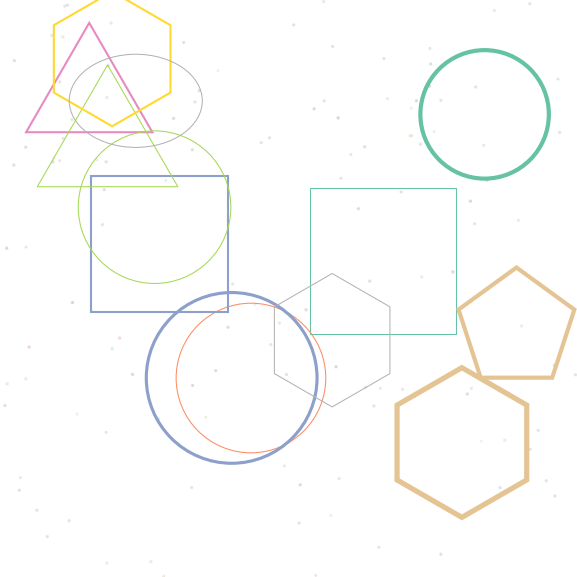[{"shape": "square", "thickness": 0.5, "radius": 0.63, "center": [0.664, 0.547]}, {"shape": "circle", "thickness": 2, "radius": 0.56, "center": [0.839, 0.801]}, {"shape": "circle", "thickness": 0.5, "radius": 0.65, "center": [0.435, 0.345]}, {"shape": "circle", "thickness": 1.5, "radius": 0.74, "center": [0.401, 0.345]}, {"shape": "square", "thickness": 1, "radius": 0.59, "center": [0.277, 0.577]}, {"shape": "triangle", "thickness": 1, "radius": 0.63, "center": [0.155, 0.833]}, {"shape": "triangle", "thickness": 0.5, "radius": 0.7, "center": [0.186, 0.746]}, {"shape": "circle", "thickness": 0.5, "radius": 0.66, "center": [0.268, 0.64]}, {"shape": "hexagon", "thickness": 1, "radius": 0.58, "center": [0.194, 0.897]}, {"shape": "hexagon", "thickness": 2.5, "radius": 0.65, "center": [0.8, 0.233]}, {"shape": "pentagon", "thickness": 2, "radius": 0.53, "center": [0.894, 0.43]}, {"shape": "oval", "thickness": 0.5, "radius": 0.58, "center": [0.235, 0.825]}, {"shape": "hexagon", "thickness": 0.5, "radius": 0.58, "center": [0.575, 0.41]}]